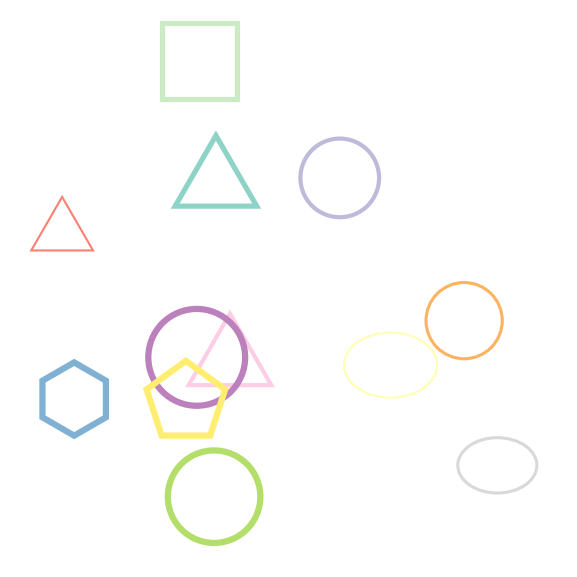[{"shape": "triangle", "thickness": 2.5, "radius": 0.41, "center": [0.374, 0.683]}, {"shape": "oval", "thickness": 1, "radius": 0.4, "center": [0.676, 0.367]}, {"shape": "circle", "thickness": 2, "radius": 0.34, "center": [0.588, 0.691]}, {"shape": "triangle", "thickness": 1, "radius": 0.31, "center": [0.108, 0.596]}, {"shape": "hexagon", "thickness": 3, "radius": 0.32, "center": [0.128, 0.308]}, {"shape": "circle", "thickness": 1.5, "radius": 0.33, "center": [0.804, 0.444]}, {"shape": "circle", "thickness": 3, "radius": 0.4, "center": [0.371, 0.139]}, {"shape": "triangle", "thickness": 2, "radius": 0.41, "center": [0.398, 0.374]}, {"shape": "oval", "thickness": 1.5, "radius": 0.34, "center": [0.861, 0.193]}, {"shape": "circle", "thickness": 3, "radius": 0.42, "center": [0.341, 0.38]}, {"shape": "square", "thickness": 2.5, "radius": 0.33, "center": [0.346, 0.894]}, {"shape": "pentagon", "thickness": 3, "radius": 0.36, "center": [0.322, 0.303]}]